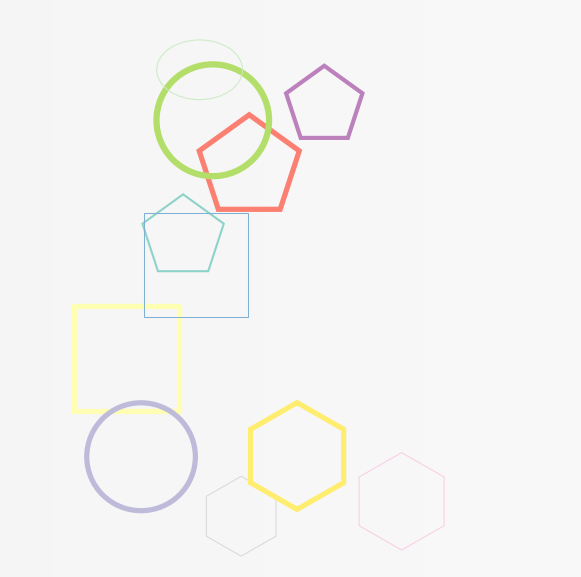[{"shape": "pentagon", "thickness": 1, "radius": 0.37, "center": [0.315, 0.589]}, {"shape": "square", "thickness": 2.5, "radius": 0.45, "center": [0.218, 0.378]}, {"shape": "circle", "thickness": 2.5, "radius": 0.47, "center": [0.243, 0.208]}, {"shape": "pentagon", "thickness": 2.5, "radius": 0.45, "center": [0.429, 0.71]}, {"shape": "square", "thickness": 0.5, "radius": 0.45, "center": [0.337, 0.54]}, {"shape": "circle", "thickness": 3, "radius": 0.48, "center": [0.366, 0.791]}, {"shape": "hexagon", "thickness": 0.5, "radius": 0.42, "center": [0.691, 0.131]}, {"shape": "hexagon", "thickness": 0.5, "radius": 0.35, "center": [0.415, 0.105]}, {"shape": "pentagon", "thickness": 2, "radius": 0.35, "center": [0.558, 0.816]}, {"shape": "oval", "thickness": 0.5, "radius": 0.37, "center": [0.343, 0.878]}, {"shape": "hexagon", "thickness": 2.5, "radius": 0.46, "center": [0.511, 0.21]}]